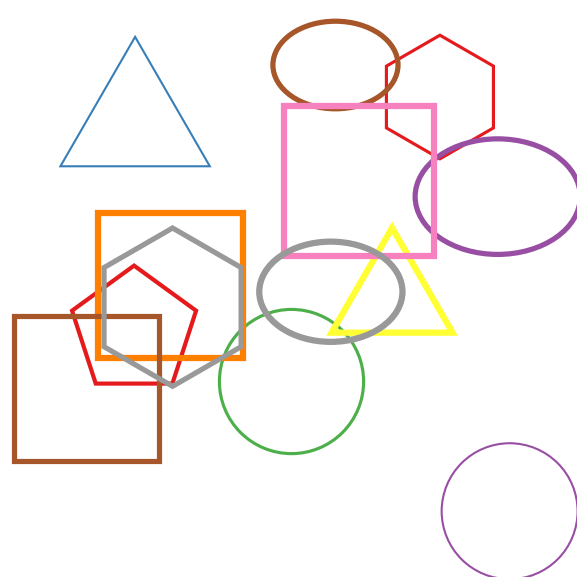[{"shape": "pentagon", "thickness": 2, "radius": 0.56, "center": [0.232, 0.426]}, {"shape": "hexagon", "thickness": 1.5, "radius": 0.54, "center": [0.762, 0.831]}, {"shape": "triangle", "thickness": 1, "radius": 0.75, "center": [0.234, 0.786]}, {"shape": "circle", "thickness": 1.5, "radius": 0.62, "center": [0.505, 0.338]}, {"shape": "oval", "thickness": 2.5, "radius": 0.71, "center": [0.862, 0.659]}, {"shape": "circle", "thickness": 1, "radius": 0.59, "center": [0.882, 0.114]}, {"shape": "square", "thickness": 3, "radius": 0.63, "center": [0.295, 0.505]}, {"shape": "triangle", "thickness": 3, "radius": 0.61, "center": [0.679, 0.484]}, {"shape": "square", "thickness": 2.5, "radius": 0.63, "center": [0.149, 0.326]}, {"shape": "oval", "thickness": 2.5, "radius": 0.54, "center": [0.581, 0.887]}, {"shape": "square", "thickness": 3, "radius": 0.65, "center": [0.622, 0.686]}, {"shape": "oval", "thickness": 3, "radius": 0.62, "center": [0.573, 0.494]}, {"shape": "hexagon", "thickness": 2.5, "radius": 0.69, "center": [0.299, 0.467]}]